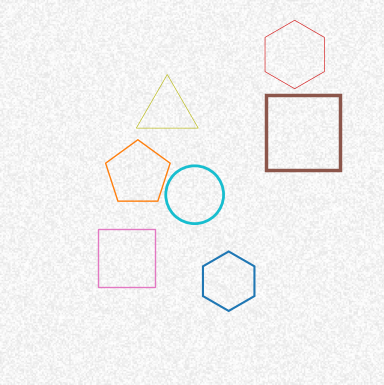[{"shape": "hexagon", "thickness": 1.5, "radius": 0.39, "center": [0.594, 0.27]}, {"shape": "pentagon", "thickness": 1, "radius": 0.44, "center": [0.358, 0.549]}, {"shape": "hexagon", "thickness": 0.5, "radius": 0.44, "center": [0.765, 0.858]}, {"shape": "square", "thickness": 2.5, "radius": 0.48, "center": [0.787, 0.655]}, {"shape": "square", "thickness": 1, "radius": 0.37, "center": [0.329, 0.33]}, {"shape": "triangle", "thickness": 0.5, "radius": 0.46, "center": [0.434, 0.714]}, {"shape": "circle", "thickness": 2, "radius": 0.38, "center": [0.506, 0.494]}]